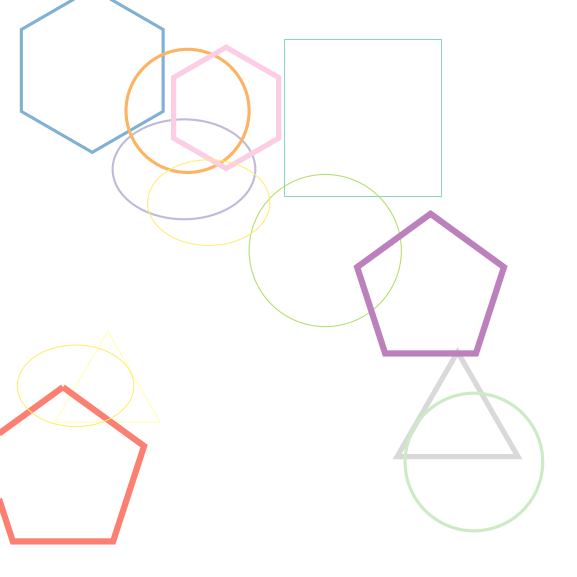[{"shape": "square", "thickness": 0.5, "radius": 0.68, "center": [0.628, 0.795]}, {"shape": "triangle", "thickness": 0.5, "radius": 0.53, "center": [0.186, 0.321]}, {"shape": "oval", "thickness": 1, "radius": 0.62, "center": [0.319, 0.706]}, {"shape": "pentagon", "thickness": 3, "radius": 0.74, "center": [0.109, 0.181]}, {"shape": "hexagon", "thickness": 1.5, "radius": 0.71, "center": [0.16, 0.877]}, {"shape": "circle", "thickness": 1.5, "radius": 0.53, "center": [0.325, 0.807]}, {"shape": "circle", "thickness": 0.5, "radius": 0.66, "center": [0.563, 0.565]}, {"shape": "hexagon", "thickness": 2.5, "radius": 0.52, "center": [0.392, 0.812]}, {"shape": "triangle", "thickness": 2.5, "radius": 0.6, "center": [0.792, 0.269]}, {"shape": "pentagon", "thickness": 3, "radius": 0.67, "center": [0.746, 0.495]}, {"shape": "circle", "thickness": 1.5, "radius": 0.6, "center": [0.821, 0.199]}, {"shape": "oval", "thickness": 0.5, "radius": 0.53, "center": [0.361, 0.648]}, {"shape": "oval", "thickness": 0.5, "radius": 0.5, "center": [0.131, 0.331]}]